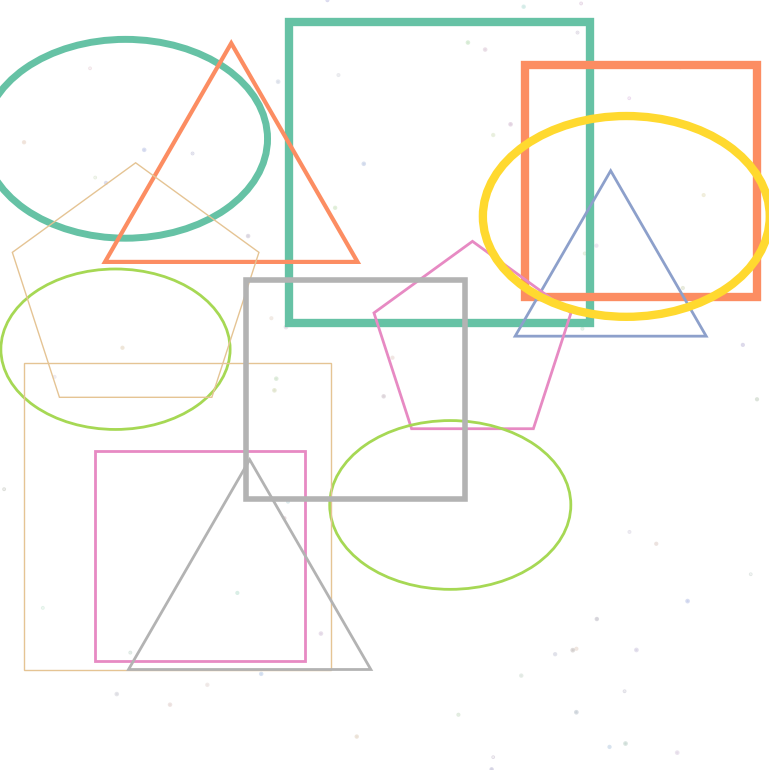[{"shape": "oval", "thickness": 2.5, "radius": 0.92, "center": [0.163, 0.82]}, {"shape": "square", "thickness": 3, "radius": 0.98, "center": [0.571, 0.775]}, {"shape": "triangle", "thickness": 1.5, "radius": 0.95, "center": [0.3, 0.755]}, {"shape": "square", "thickness": 3, "radius": 0.75, "center": [0.832, 0.765]}, {"shape": "triangle", "thickness": 1, "radius": 0.72, "center": [0.793, 0.635]}, {"shape": "pentagon", "thickness": 1, "radius": 0.67, "center": [0.614, 0.552]}, {"shape": "square", "thickness": 1, "radius": 0.68, "center": [0.26, 0.278]}, {"shape": "oval", "thickness": 1, "radius": 0.78, "center": [0.585, 0.344]}, {"shape": "oval", "thickness": 1, "radius": 0.74, "center": [0.15, 0.546]}, {"shape": "oval", "thickness": 3, "radius": 0.93, "center": [0.813, 0.719]}, {"shape": "square", "thickness": 0.5, "radius": 1.0, "center": [0.231, 0.329]}, {"shape": "pentagon", "thickness": 0.5, "radius": 0.84, "center": [0.176, 0.62]}, {"shape": "square", "thickness": 2, "radius": 0.71, "center": [0.462, 0.494]}, {"shape": "triangle", "thickness": 1, "radius": 0.91, "center": [0.324, 0.221]}]